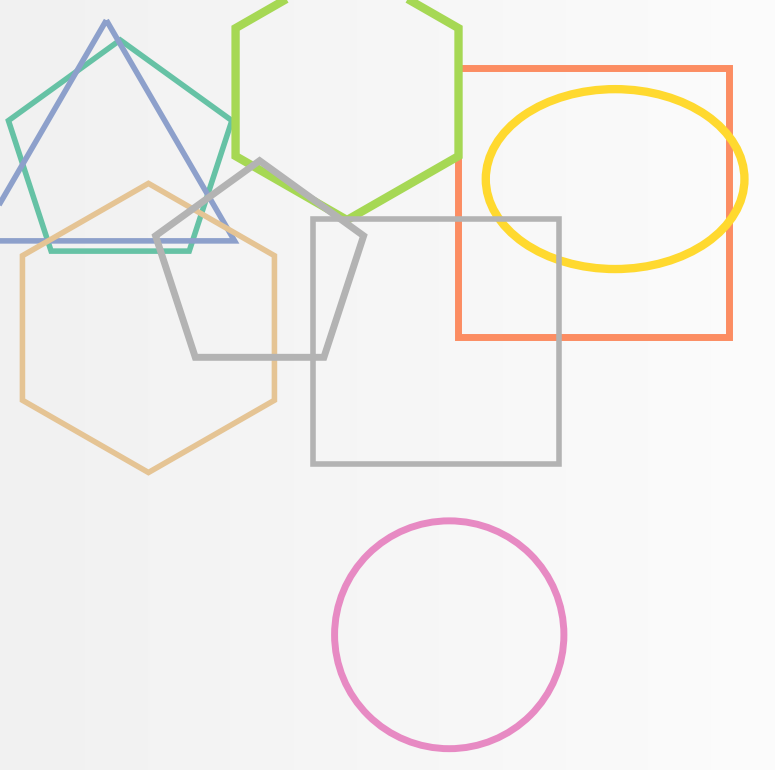[{"shape": "pentagon", "thickness": 2, "radius": 0.76, "center": [0.155, 0.797]}, {"shape": "square", "thickness": 2.5, "radius": 0.87, "center": [0.766, 0.737]}, {"shape": "triangle", "thickness": 2, "radius": 0.96, "center": [0.137, 0.783]}, {"shape": "circle", "thickness": 2.5, "radius": 0.74, "center": [0.58, 0.176]}, {"shape": "hexagon", "thickness": 3, "radius": 0.83, "center": [0.448, 0.88]}, {"shape": "oval", "thickness": 3, "radius": 0.83, "center": [0.794, 0.767]}, {"shape": "hexagon", "thickness": 2, "radius": 0.94, "center": [0.192, 0.574]}, {"shape": "square", "thickness": 2, "radius": 0.8, "center": [0.563, 0.557]}, {"shape": "pentagon", "thickness": 2.5, "radius": 0.71, "center": [0.335, 0.65]}]